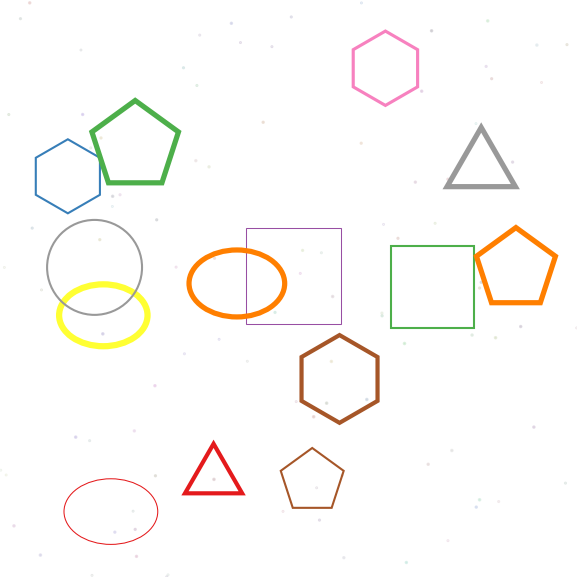[{"shape": "triangle", "thickness": 2, "radius": 0.29, "center": [0.37, 0.173]}, {"shape": "oval", "thickness": 0.5, "radius": 0.41, "center": [0.192, 0.113]}, {"shape": "hexagon", "thickness": 1, "radius": 0.32, "center": [0.117, 0.694]}, {"shape": "square", "thickness": 1, "radius": 0.36, "center": [0.749, 0.503]}, {"shape": "pentagon", "thickness": 2.5, "radius": 0.39, "center": [0.234, 0.746]}, {"shape": "square", "thickness": 0.5, "radius": 0.41, "center": [0.509, 0.521]}, {"shape": "oval", "thickness": 2.5, "radius": 0.41, "center": [0.41, 0.508]}, {"shape": "pentagon", "thickness": 2.5, "radius": 0.36, "center": [0.893, 0.533]}, {"shape": "oval", "thickness": 3, "radius": 0.38, "center": [0.179, 0.453]}, {"shape": "hexagon", "thickness": 2, "radius": 0.38, "center": [0.588, 0.343]}, {"shape": "pentagon", "thickness": 1, "radius": 0.29, "center": [0.541, 0.166]}, {"shape": "hexagon", "thickness": 1.5, "radius": 0.32, "center": [0.667, 0.881]}, {"shape": "triangle", "thickness": 2.5, "radius": 0.34, "center": [0.833, 0.71]}, {"shape": "circle", "thickness": 1, "radius": 0.41, "center": [0.164, 0.536]}]